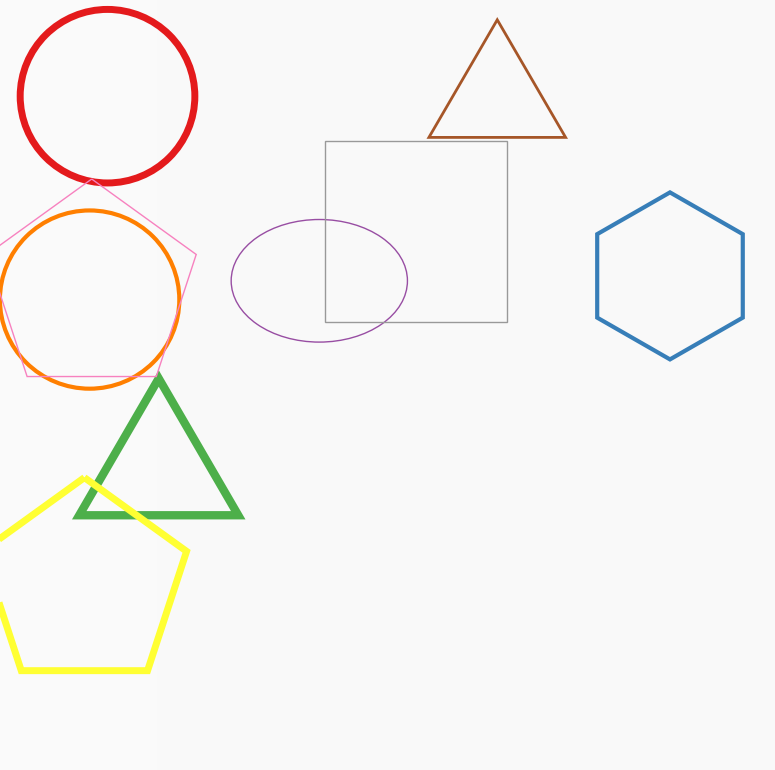[{"shape": "circle", "thickness": 2.5, "radius": 0.56, "center": [0.139, 0.875]}, {"shape": "hexagon", "thickness": 1.5, "radius": 0.54, "center": [0.865, 0.642]}, {"shape": "triangle", "thickness": 3, "radius": 0.59, "center": [0.205, 0.39]}, {"shape": "oval", "thickness": 0.5, "radius": 0.57, "center": [0.412, 0.635]}, {"shape": "circle", "thickness": 1.5, "radius": 0.58, "center": [0.116, 0.611]}, {"shape": "pentagon", "thickness": 2.5, "radius": 0.69, "center": [0.109, 0.241]}, {"shape": "triangle", "thickness": 1, "radius": 0.51, "center": [0.642, 0.872]}, {"shape": "pentagon", "thickness": 0.5, "radius": 0.71, "center": [0.118, 0.626]}, {"shape": "square", "thickness": 0.5, "radius": 0.59, "center": [0.536, 0.699]}]